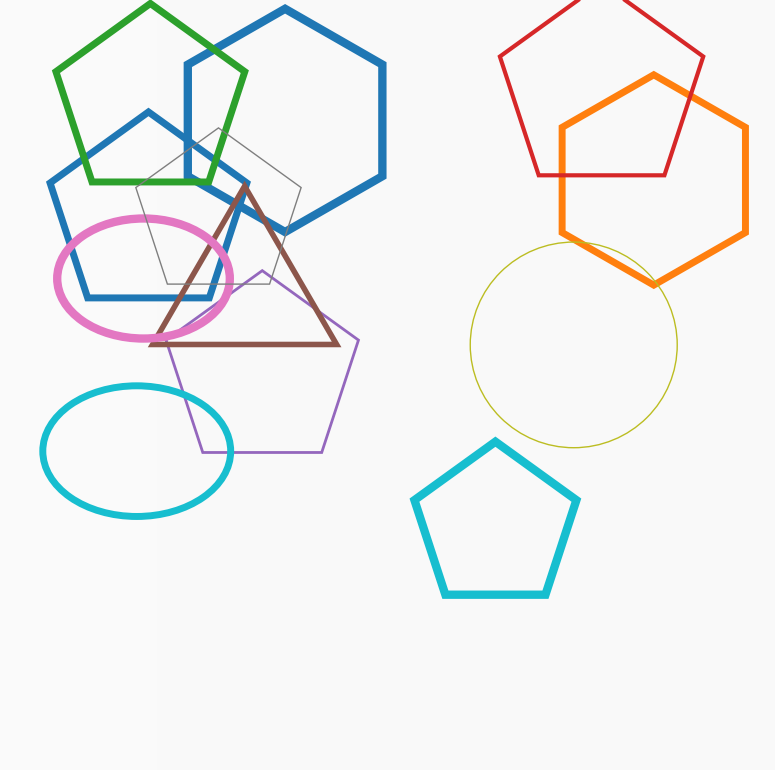[{"shape": "pentagon", "thickness": 2.5, "radius": 0.67, "center": [0.192, 0.721]}, {"shape": "hexagon", "thickness": 3, "radius": 0.72, "center": [0.368, 0.844]}, {"shape": "hexagon", "thickness": 2.5, "radius": 0.68, "center": [0.844, 0.766]}, {"shape": "pentagon", "thickness": 2.5, "radius": 0.64, "center": [0.194, 0.867]}, {"shape": "pentagon", "thickness": 1.5, "radius": 0.69, "center": [0.776, 0.884]}, {"shape": "pentagon", "thickness": 1, "radius": 0.65, "center": [0.338, 0.518]}, {"shape": "triangle", "thickness": 2, "radius": 0.69, "center": [0.316, 0.621]}, {"shape": "oval", "thickness": 3, "radius": 0.56, "center": [0.185, 0.638]}, {"shape": "pentagon", "thickness": 0.5, "radius": 0.56, "center": [0.282, 0.722]}, {"shape": "circle", "thickness": 0.5, "radius": 0.67, "center": [0.74, 0.552]}, {"shape": "pentagon", "thickness": 3, "radius": 0.55, "center": [0.639, 0.317]}, {"shape": "oval", "thickness": 2.5, "radius": 0.61, "center": [0.176, 0.414]}]